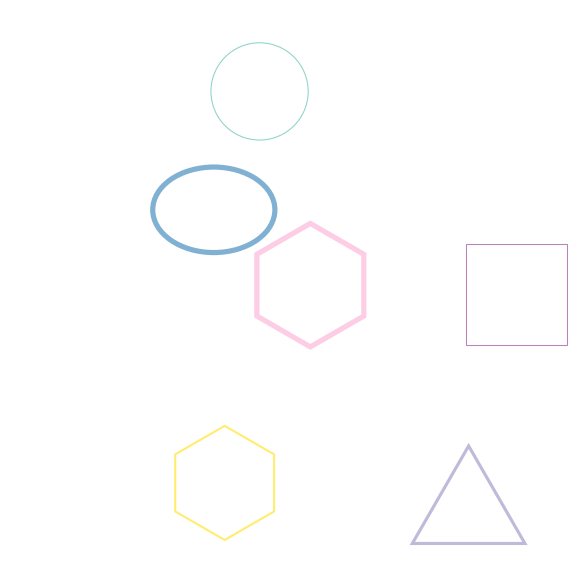[{"shape": "circle", "thickness": 0.5, "radius": 0.42, "center": [0.449, 0.841]}, {"shape": "triangle", "thickness": 1.5, "radius": 0.56, "center": [0.811, 0.114]}, {"shape": "oval", "thickness": 2.5, "radius": 0.53, "center": [0.37, 0.636]}, {"shape": "hexagon", "thickness": 2.5, "radius": 0.53, "center": [0.537, 0.505]}, {"shape": "square", "thickness": 0.5, "radius": 0.44, "center": [0.894, 0.49]}, {"shape": "hexagon", "thickness": 1, "radius": 0.49, "center": [0.389, 0.163]}]